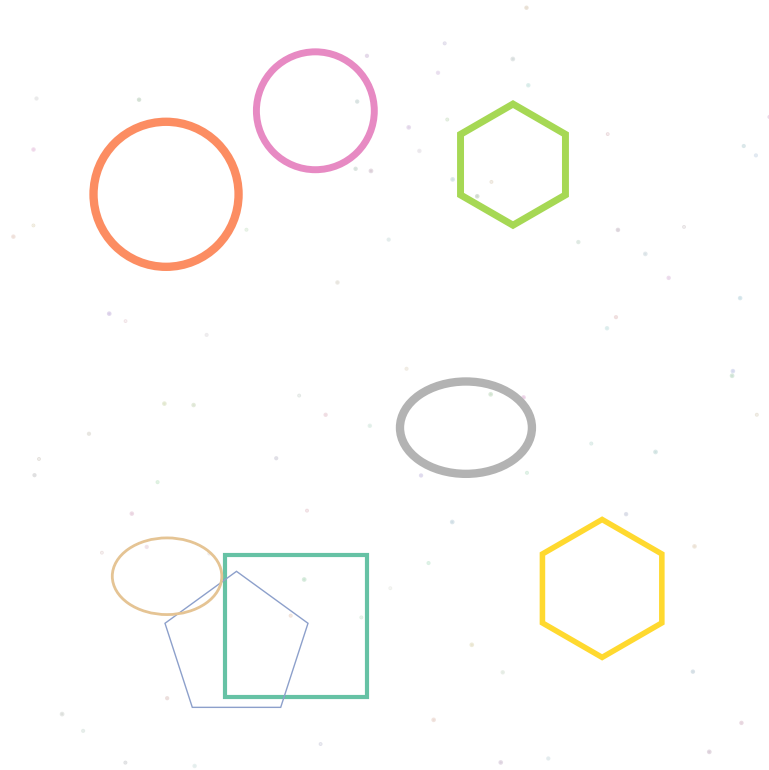[{"shape": "square", "thickness": 1.5, "radius": 0.46, "center": [0.385, 0.187]}, {"shape": "circle", "thickness": 3, "radius": 0.47, "center": [0.216, 0.748]}, {"shape": "pentagon", "thickness": 0.5, "radius": 0.49, "center": [0.307, 0.16]}, {"shape": "circle", "thickness": 2.5, "radius": 0.38, "center": [0.41, 0.856]}, {"shape": "hexagon", "thickness": 2.5, "radius": 0.39, "center": [0.666, 0.786]}, {"shape": "hexagon", "thickness": 2, "radius": 0.45, "center": [0.782, 0.236]}, {"shape": "oval", "thickness": 1, "radius": 0.36, "center": [0.217, 0.252]}, {"shape": "oval", "thickness": 3, "radius": 0.43, "center": [0.605, 0.445]}]